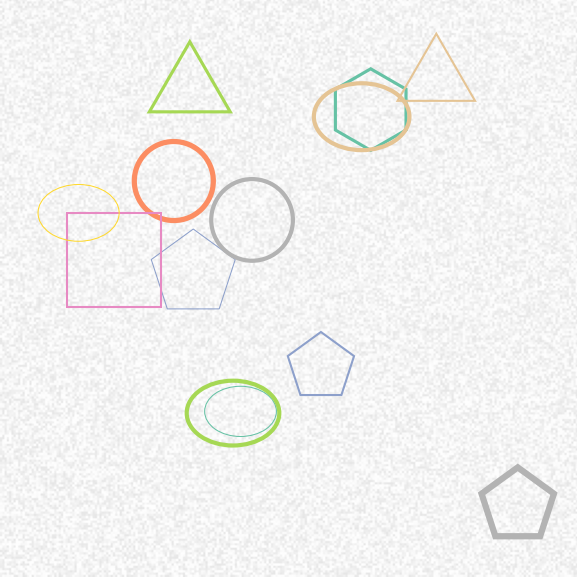[{"shape": "hexagon", "thickness": 1.5, "radius": 0.35, "center": [0.642, 0.809]}, {"shape": "oval", "thickness": 0.5, "radius": 0.31, "center": [0.416, 0.287]}, {"shape": "circle", "thickness": 2.5, "radius": 0.34, "center": [0.301, 0.686]}, {"shape": "pentagon", "thickness": 1, "radius": 0.3, "center": [0.556, 0.364]}, {"shape": "pentagon", "thickness": 0.5, "radius": 0.38, "center": [0.335, 0.526]}, {"shape": "square", "thickness": 1, "radius": 0.41, "center": [0.197, 0.55]}, {"shape": "triangle", "thickness": 1.5, "radius": 0.4, "center": [0.329, 0.846]}, {"shape": "oval", "thickness": 2, "radius": 0.4, "center": [0.403, 0.284]}, {"shape": "oval", "thickness": 0.5, "radius": 0.35, "center": [0.136, 0.631]}, {"shape": "oval", "thickness": 2, "radius": 0.41, "center": [0.626, 0.797]}, {"shape": "triangle", "thickness": 1, "radius": 0.39, "center": [0.755, 0.863]}, {"shape": "circle", "thickness": 2, "radius": 0.35, "center": [0.436, 0.618]}, {"shape": "pentagon", "thickness": 3, "radius": 0.33, "center": [0.897, 0.124]}]